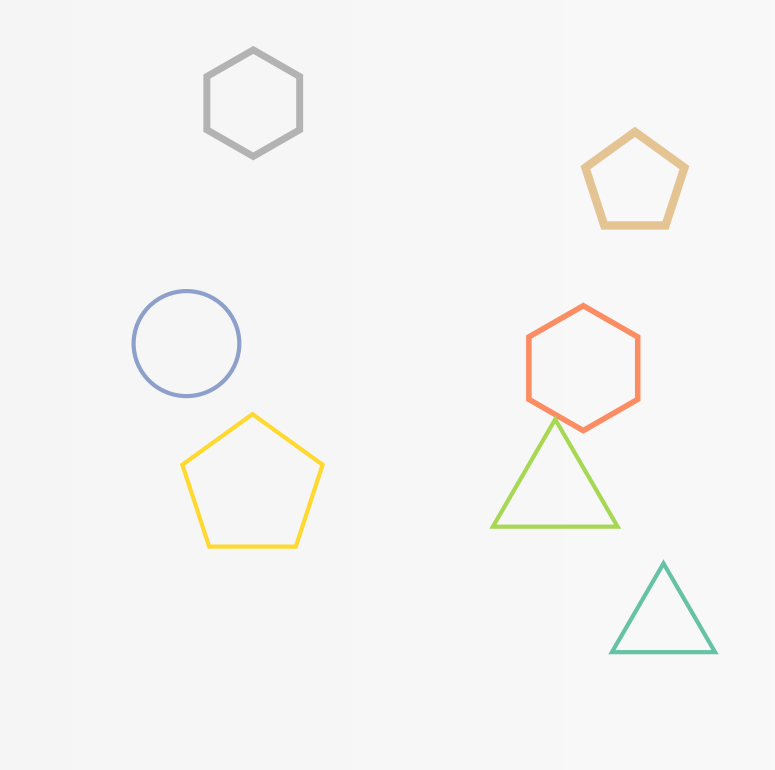[{"shape": "triangle", "thickness": 1.5, "radius": 0.38, "center": [0.856, 0.191]}, {"shape": "hexagon", "thickness": 2, "radius": 0.41, "center": [0.753, 0.522]}, {"shape": "circle", "thickness": 1.5, "radius": 0.34, "center": [0.241, 0.554]}, {"shape": "triangle", "thickness": 1.5, "radius": 0.46, "center": [0.716, 0.362]}, {"shape": "pentagon", "thickness": 1.5, "radius": 0.48, "center": [0.326, 0.367]}, {"shape": "pentagon", "thickness": 3, "radius": 0.34, "center": [0.819, 0.762]}, {"shape": "hexagon", "thickness": 2.5, "radius": 0.35, "center": [0.327, 0.866]}]